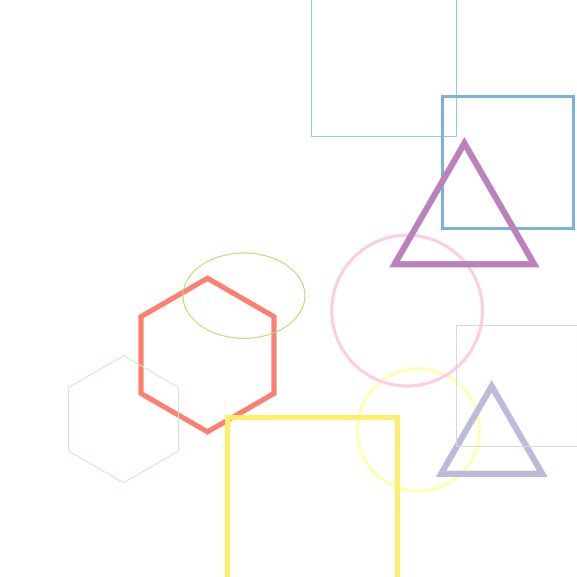[{"shape": "square", "thickness": 0.5, "radius": 0.63, "center": [0.664, 0.889]}, {"shape": "circle", "thickness": 1.5, "radius": 0.53, "center": [0.724, 0.255]}, {"shape": "triangle", "thickness": 3, "radius": 0.51, "center": [0.851, 0.229]}, {"shape": "hexagon", "thickness": 2.5, "radius": 0.66, "center": [0.359, 0.384]}, {"shape": "square", "thickness": 1.5, "radius": 0.57, "center": [0.878, 0.719]}, {"shape": "oval", "thickness": 0.5, "radius": 0.53, "center": [0.422, 0.487]}, {"shape": "circle", "thickness": 1.5, "radius": 0.65, "center": [0.705, 0.461]}, {"shape": "square", "thickness": 0.5, "radius": 0.52, "center": [0.895, 0.331]}, {"shape": "triangle", "thickness": 3, "radius": 0.7, "center": [0.804, 0.611]}, {"shape": "hexagon", "thickness": 0.5, "radius": 0.55, "center": [0.214, 0.273]}, {"shape": "square", "thickness": 2.5, "radius": 0.74, "center": [0.541, 0.129]}]